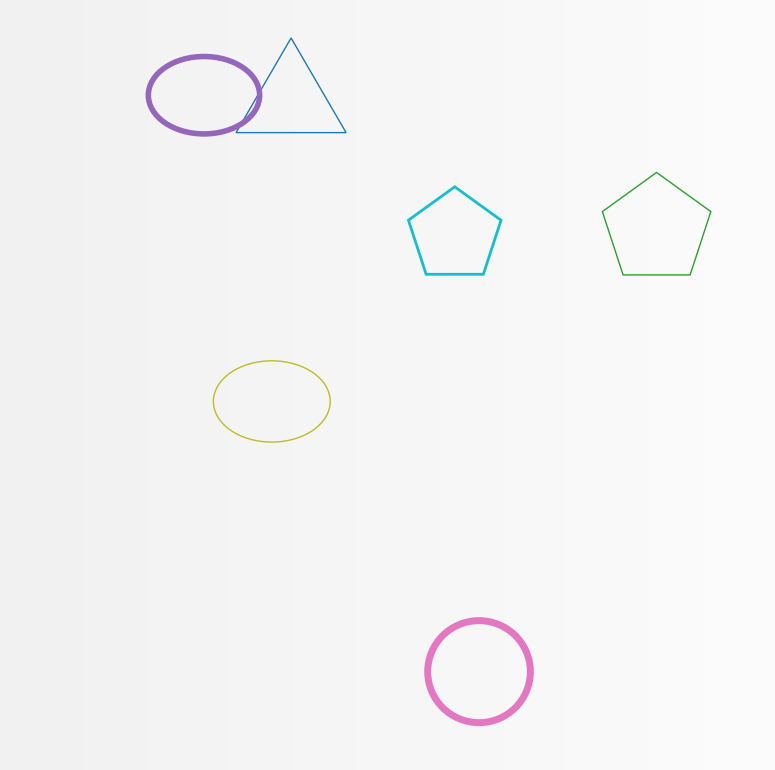[{"shape": "triangle", "thickness": 0.5, "radius": 0.41, "center": [0.376, 0.869]}, {"shape": "pentagon", "thickness": 0.5, "radius": 0.37, "center": [0.847, 0.702]}, {"shape": "oval", "thickness": 2, "radius": 0.36, "center": [0.263, 0.876]}, {"shape": "circle", "thickness": 2.5, "radius": 0.33, "center": [0.618, 0.128]}, {"shape": "oval", "thickness": 0.5, "radius": 0.38, "center": [0.351, 0.479]}, {"shape": "pentagon", "thickness": 1, "radius": 0.31, "center": [0.587, 0.695]}]